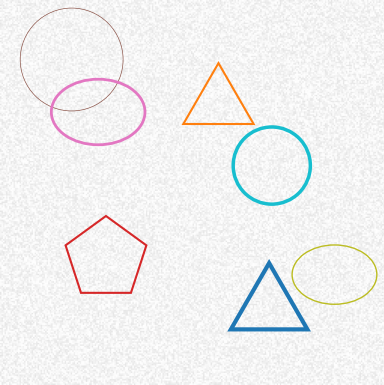[{"shape": "triangle", "thickness": 3, "radius": 0.57, "center": [0.699, 0.202]}, {"shape": "triangle", "thickness": 1.5, "radius": 0.53, "center": [0.567, 0.731]}, {"shape": "pentagon", "thickness": 1.5, "radius": 0.55, "center": [0.275, 0.329]}, {"shape": "circle", "thickness": 0.5, "radius": 0.67, "center": [0.186, 0.845]}, {"shape": "oval", "thickness": 2, "radius": 0.61, "center": [0.255, 0.709]}, {"shape": "oval", "thickness": 1, "radius": 0.55, "center": [0.869, 0.287]}, {"shape": "circle", "thickness": 2.5, "radius": 0.5, "center": [0.706, 0.57]}]